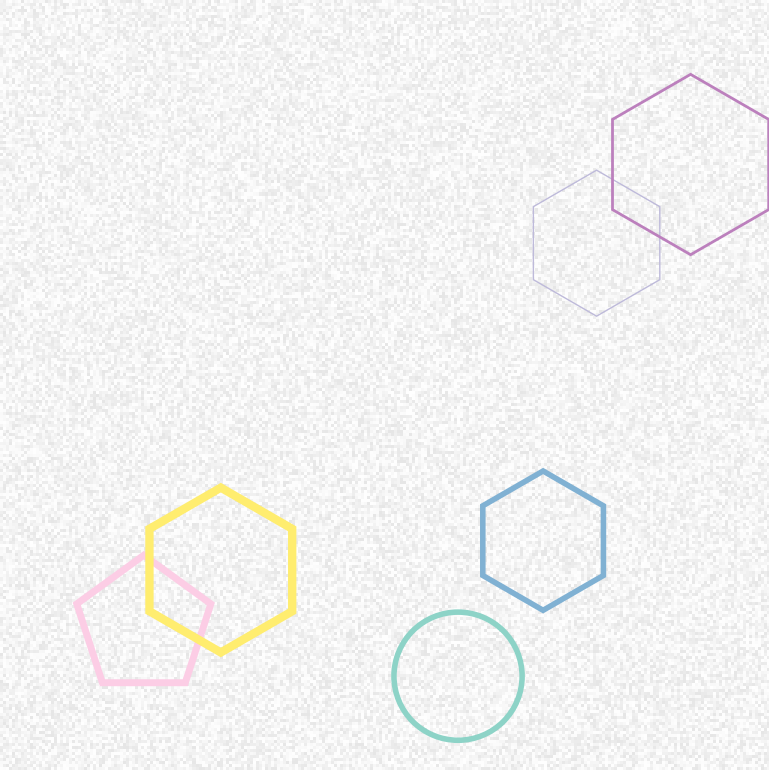[{"shape": "circle", "thickness": 2, "radius": 0.42, "center": [0.595, 0.122]}, {"shape": "hexagon", "thickness": 0.5, "radius": 0.47, "center": [0.775, 0.684]}, {"shape": "hexagon", "thickness": 2, "radius": 0.45, "center": [0.705, 0.298]}, {"shape": "pentagon", "thickness": 2.5, "radius": 0.46, "center": [0.187, 0.187]}, {"shape": "hexagon", "thickness": 1, "radius": 0.59, "center": [0.897, 0.786]}, {"shape": "hexagon", "thickness": 3, "radius": 0.54, "center": [0.287, 0.26]}]